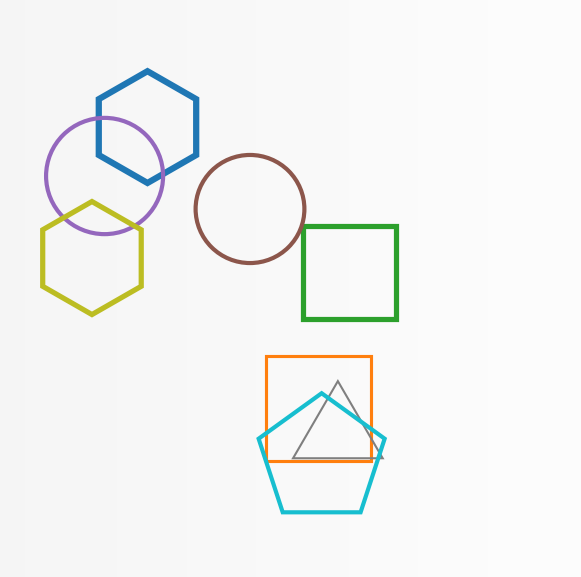[{"shape": "hexagon", "thickness": 3, "radius": 0.48, "center": [0.254, 0.779]}, {"shape": "square", "thickness": 1.5, "radius": 0.45, "center": [0.548, 0.292]}, {"shape": "square", "thickness": 2.5, "radius": 0.4, "center": [0.602, 0.527]}, {"shape": "circle", "thickness": 2, "radius": 0.5, "center": [0.18, 0.694]}, {"shape": "circle", "thickness": 2, "radius": 0.47, "center": [0.43, 0.637]}, {"shape": "triangle", "thickness": 1, "radius": 0.45, "center": [0.581, 0.25]}, {"shape": "hexagon", "thickness": 2.5, "radius": 0.49, "center": [0.158, 0.552]}, {"shape": "pentagon", "thickness": 2, "radius": 0.57, "center": [0.553, 0.204]}]